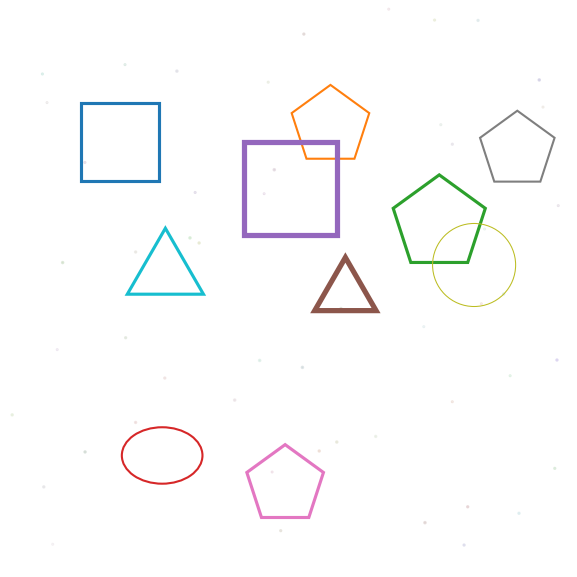[{"shape": "square", "thickness": 1.5, "radius": 0.34, "center": [0.208, 0.754]}, {"shape": "pentagon", "thickness": 1, "radius": 0.35, "center": [0.572, 0.781]}, {"shape": "pentagon", "thickness": 1.5, "radius": 0.42, "center": [0.761, 0.612]}, {"shape": "oval", "thickness": 1, "radius": 0.35, "center": [0.281, 0.21]}, {"shape": "square", "thickness": 2.5, "radius": 0.4, "center": [0.503, 0.673]}, {"shape": "triangle", "thickness": 2.5, "radius": 0.31, "center": [0.598, 0.492]}, {"shape": "pentagon", "thickness": 1.5, "radius": 0.35, "center": [0.494, 0.159]}, {"shape": "pentagon", "thickness": 1, "radius": 0.34, "center": [0.896, 0.74]}, {"shape": "circle", "thickness": 0.5, "radius": 0.36, "center": [0.821, 0.54]}, {"shape": "triangle", "thickness": 1.5, "radius": 0.38, "center": [0.286, 0.528]}]